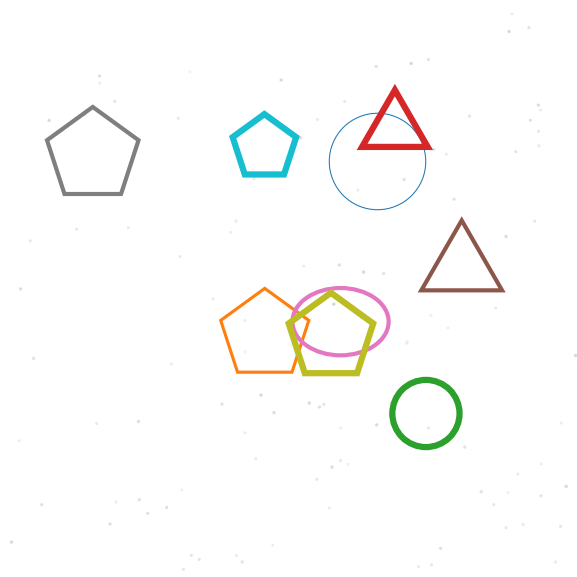[{"shape": "circle", "thickness": 0.5, "radius": 0.42, "center": [0.654, 0.72]}, {"shape": "pentagon", "thickness": 1.5, "radius": 0.4, "center": [0.458, 0.42]}, {"shape": "circle", "thickness": 3, "radius": 0.29, "center": [0.738, 0.283]}, {"shape": "triangle", "thickness": 3, "radius": 0.33, "center": [0.684, 0.778]}, {"shape": "triangle", "thickness": 2, "radius": 0.4, "center": [0.799, 0.537]}, {"shape": "oval", "thickness": 2, "radius": 0.42, "center": [0.59, 0.442]}, {"shape": "pentagon", "thickness": 2, "radius": 0.42, "center": [0.161, 0.731]}, {"shape": "pentagon", "thickness": 3, "radius": 0.38, "center": [0.573, 0.415]}, {"shape": "pentagon", "thickness": 3, "radius": 0.29, "center": [0.458, 0.744]}]